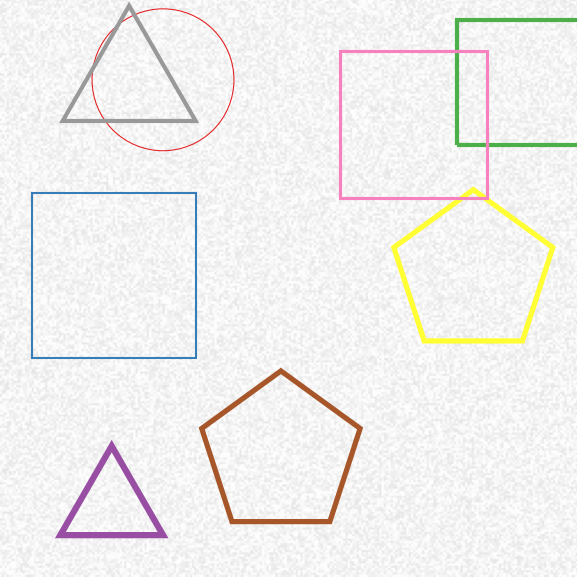[{"shape": "circle", "thickness": 0.5, "radius": 0.61, "center": [0.282, 0.861]}, {"shape": "square", "thickness": 1, "radius": 0.71, "center": [0.197, 0.523]}, {"shape": "square", "thickness": 2, "radius": 0.54, "center": [0.899, 0.856]}, {"shape": "triangle", "thickness": 3, "radius": 0.51, "center": [0.193, 0.124]}, {"shape": "pentagon", "thickness": 2.5, "radius": 0.72, "center": [0.82, 0.526]}, {"shape": "pentagon", "thickness": 2.5, "radius": 0.72, "center": [0.486, 0.213]}, {"shape": "square", "thickness": 1.5, "radius": 0.64, "center": [0.716, 0.783]}, {"shape": "triangle", "thickness": 2, "radius": 0.66, "center": [0.224, 0.856]}]